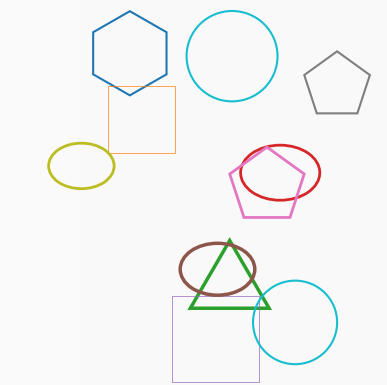[{"shape": "hexagon", "thickness": 1.5, "radius": 0.55, "center": [0.335, 0.862]}, {"shape": "square", "thickness": 0.5, "radius": 0.43, "center": [0.365, 0.689]}, {"shape": "triangle", "thickness": 2.5, "radius": 0.59, "center": [0.593, 0.258]}, {"shape": "oval", "thickness": 2, "radius": 0.51, "center": [0.723, 0.551]}, {"shape": "square", "thickness": 0.5, "radius": 0.56, "center": [0.556, 0.12]}, {"shape": "oval", "thickness": 2.5, "radius": 0.48, "center": [0.561, 0.301]}, {"shape": "pentagon", "thickness": 2, "radius": 0.51, "center": [0.689, 0.517]}, {"shape": "pentagon", "thickness": 1.5, "radius": 0.45, "center": [0.87, 0.778]}, {"shape": "oval", "thickness": 2, "radius": 0.42, "center": [0.21, 0.569]}, {"shape": "circle", "thickness": 1.5, "radius": 0.59, "center": [0.599, 0.854]}, {"shape": "circle", "thickness": 1.5, "radius": 0.54, "center": [0.762, 0.163]}]